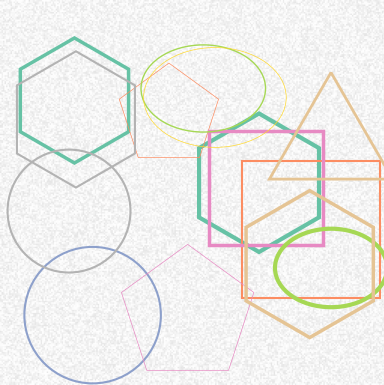[{"shape": "hexagon", "thickness": 3, "radius": 0.9, "center": [0.673, 0.525]}, {"shape": "hexagon", "thickness": 2.5, "radius": 0.81, "center": [0.193, 0.739]}, {"shape": "pentagon", "thickness": 0.5, "radius": 0.68, "center": [0.439, 0.701]}, {"shape": "square", "thickness": 1.5, "radius": 0.89, "center": [0.808, 0.404]}, {"shape": "circle", "thickness": 1.5, "radius": 0.89, "center": [0.241, 0.181]}, {"shape": "square", "thickness": 2.5, "radius": 0.74, "center": [0.692, 0.511]}, {"shape": "pentagon", "thickness": 0.5, "radius": 0.9, "center": [0.487, 0.184]}, {"shape": "oval", "thickness": 3, "radius": 0.73, "center": [0.86, 0.304]}, {"shape": "oval", "thickness": 1, "radius": 0.81, "center": [0.528, 0.77]}, {"shape": "oval", "thickness": 0.5, "radius": 0.93, "center": [0.558, 0.747]}, {"shape": "triangle", "thickness": 2, "radius": 0.92, "center": [0.86, 0.627]}, {"shape": "hexagon", "thickness": 2.5, "radius": 0.95, "center": [0.804, 0.314]}, {"shape": "hexagon", "thickness": 1.5, "radius": 0.88, "center": [0.197, 0.69]}, {"shape": "circle", "thickness": 1.5, "radius": 0.8, "center": [0.179, 0.452]}]